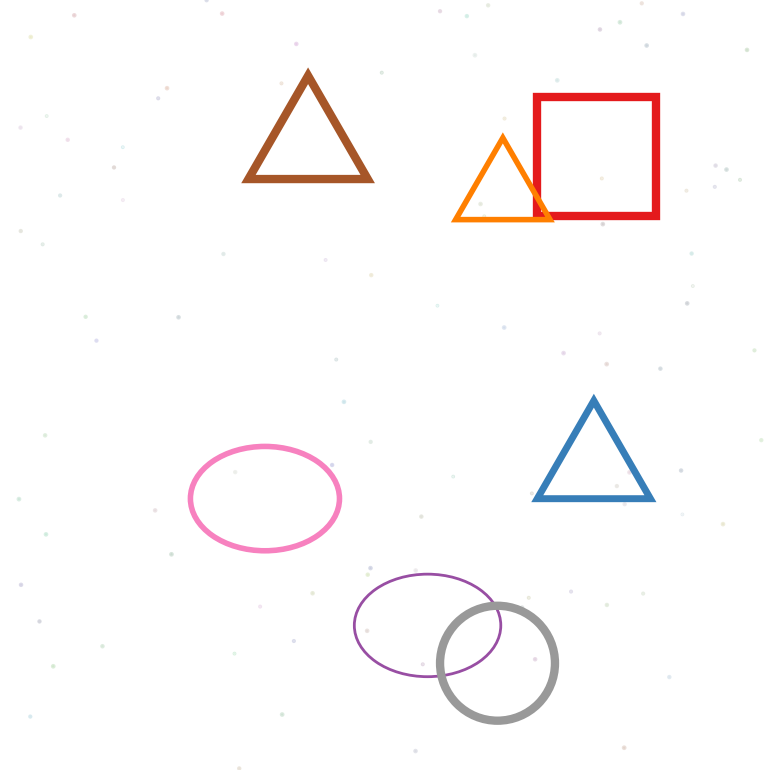[{"shape": "square", "thickness": 3, "radius": 0.38, "center": [0.775, 0.797]}, {"shape": "triangle", "thickness": 2.5, "radius": 0.42, "center": [0.771, 0.395]}, {"shape": "oval", "thickness": 1, "radius": 0.48, "center": [0.555, 0.188]}, {"shape": "triangle", "thickness": 2, "radius": 0.35, "center": [0.653, 0.75]}, {"shape": "triangle", "thickness": 3, "radius": 0.45, "center": [0.4, 0.812]}, {"shape": "oval", "thickness": 2, "radius": 0.48, "center": [0.344, 0.352]}, {"shape": "circle", "thickness": 3, "radius": 0.37, "center": [0.646, 0.139]}]